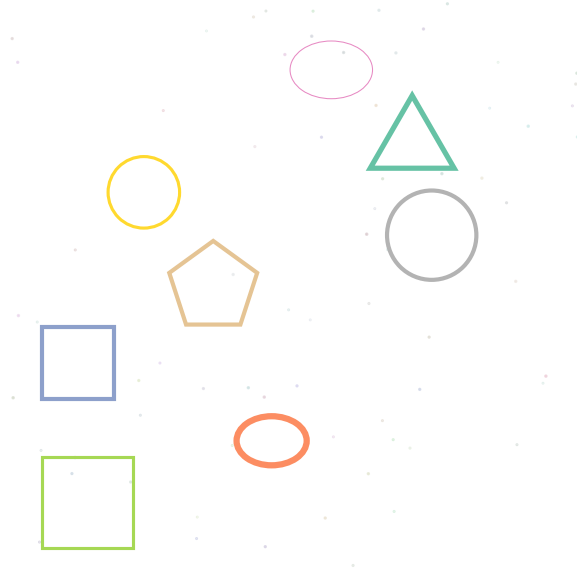[{"shape": "triangle", "thickness": 2.5, "radius": 0.42, "center": [0.714, 0.75]}, {"shape": "oval", "thickness": 3, "radius": 0.3, "center": [0.47, 0.236]}, {"shape": "square", "thickness": 2, "radius": 0.31, "center": [0.135, 0.37]}, {"shape": "oval", "thickness": 0.5, "radius": 0.36, "center": [0.574, 0.878]}, {"shape": "square", "thickness": 1.5, "radius": 0.39, "center": [0.151, 0.129]}, {"shape": "circle", "thickness": 1.5, "radius": 0.31, "center": [0.249, 0.666]}, {"shape": "pentagon", "thickness": 2, "radius": 0.4, "center": [0.369, 0.502]}, {"shape": "circle", "thickness": 2, "radius": 0.39, "center": [0.748, 0.592]}]